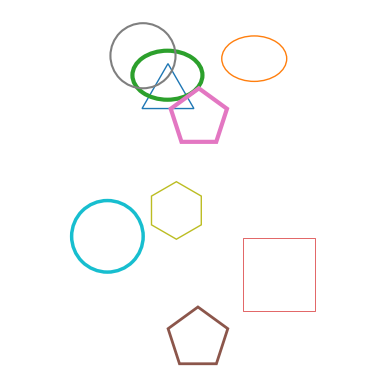[{"shape": "triangle", "thickness": 1, "radius": 0.39, "center": [0.436, 0.757]}, {"shape": "oval", "thickness": 1, "radius": 0.42, "center": [0.66, 0.848]}, {"shape": "oval", "thickness": 3, "radius": 0.45, "center": [0.435, 0.805]}, {"shape": "square", "thickness": 0.5, "radius": 0.47, "center": [0.726, 0.287]}, {"shape": "pentagon", "thickness": 2, "radius": 0.41, "center": [0.514, 0.121]}, {"shape": "pentagon", "thickness": 3, "radius": 0.38, "center": [0.517, 0.694]}, {"shape": "circle", "thickness": 1.5, "radius": 0.42, "center": [0.371, 0.855]}, {"shape": "hexagon", "thickness": 1, "radius": 0.37, "center": [0.458, 0.453]}, {"shape": "circle", "thickness": 2.5, "radius": 0.46, "center": [0.279, 0.386]}]